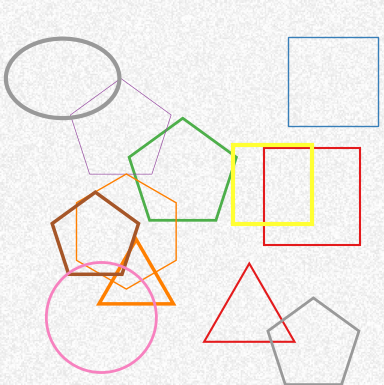[{"shape": "square", "thickness": 1.5, "radius": 0.63, "center": [0.81, 0.489]}, {"shape": "triangle", "thickness": 1.5, "radius": 0.68, "center": [0.648, 0.18]}, {"shape": "square", "thickness": 1, "radius": 0.58, "center": [0.865, 0.788]}, {"shape": "pentagon", "thickness": 2, "radius": 0.73, "center": [0.475, 0.546]}, {"shape": "pentagon", "thickness": 0.5, "radius": 0.69, "center": [0.314, 0.659]}, {"shape": "hexagon", "thickness": 1, "radius": 0.75, "center": [0.328, 0.399]}, {"shape": "triangle", "thickness": 2.5, "radius": 0.56, "center": [0.354, 0.267]}, {"shape": "square", "thickness": 3, "radius": 0.51, "center": [0.707, 0.522]}, {"shape": "pentagon", "thickness": 2.5, "radius": 0.59, "center": [0.248, 0.383]}, {"shape": "circle", "thickness": 2, "radius": 0.71, "center": [0.263, 0.175]}, {"shape": "pentagon", "thickness": 2, "radius": 0.62, "center": [0.814, 0.102]}, {"shape": "oval", "thickness": 3, "radius": 0.74, "center": [0.163, 0.796]}]